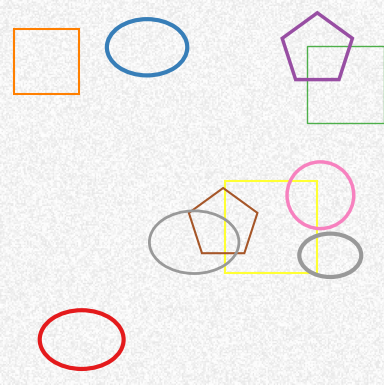[{"shape": "oval", "thickness": 3, "radius": 0.54, "center": [0.212, 0.118]}, {"shape": "oval", "thickness": 3, "radius": 0.52, "center": [0.382, 0.877]}, {"shape": "square", "thickness": 1, "radius": 0.5, "center": [0.898, 0.78]}, {"shape": "pentagon", "thickness": 2.5, "radius": 0.48, "center": [0.824, 0.871]}, {"shape": "square", "thickness": 1.5, "radius": 0.42, "center": [0.122, 0.841]}, {"shape": "square", "thickness": 1.5, "radius": 0.6, "center": [0.705, 0.412]}, {"shape": "pentagon", "thickness": 1.5, "radius": 0.47, "center": [0.58, 0.418]}, {"shape": "circle", "thickness": 2.5, "radius": 0.43, "center": [0.832, 0.493]}, {"shape": "oval", "thickness": 2, "radius": 0.58, "center": [0.504, 0.371]}, {"shape": "oval", "thickness": 3, "radius": 0.4, "center": [0.858, 0.337]}]